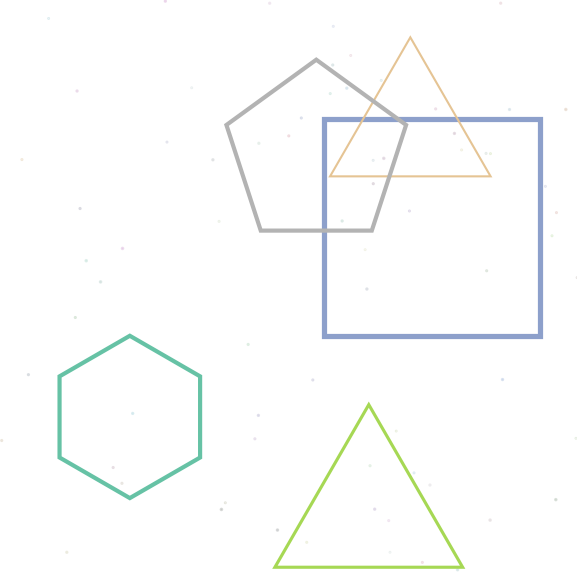[{"shape": "hexagon", "thickness": 2, "radius": 0.7, "center": [0.225, 0.277]}, {"shape": "square", "thickness": 2.5, "radius": 0.94, "center": [0.748, 0.605]}, {"shape": "triangle", "thickness": 1.5, "radius": 0.94, "center": [0.639, 0.111]}, {"shape": "triangle", "thickness": 1, "radius": 0.8, "center": [0.711, 0.774]}, {"shape": "pentagon", "thickness": 2, "radius": 0.82, "center": [0.548, 0.732]}]